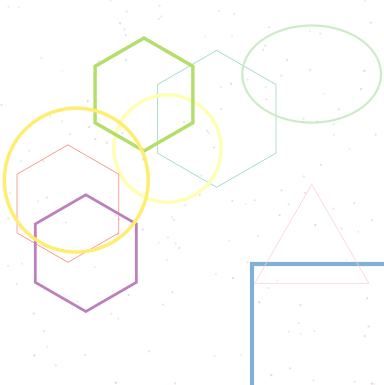[{"shape": "hexagon", "thickness": 0.5, "radius": 0.89, "center": [0.563, 0.691]}, {"shape": "circle", "thickness": 2.5, "radius": 0.7, "center": [0.435, 0.614]}, {"shape": "hexagon", "thickness": 0.5, "radius": 0.76, "center": [0.176, 0.471]}, {"shape": "square", "thickness": 3, "radius": 0.88, "center": [0.831, 0.137]}, {"shape": "hexagon", "thickness": 2.5, "radius": 0.73, "center": [0.374, 0.755]}, {"shape": "triangle", "thickness": 0.5, "radius": 0.86, "center": [0.81, 0.35]}, {"shape": "hexagon", "thickness": 2, "radius": 0.76, "center": [0.223, 0.342]}, {"shape": "oval", "thickness": 1.5, "radius": 0.9, "center": [0.809, 0.808]}, {"shape": "circle", "thickness": 2.5, "radius": 0.93, "center": [0.198, 0.532]}]